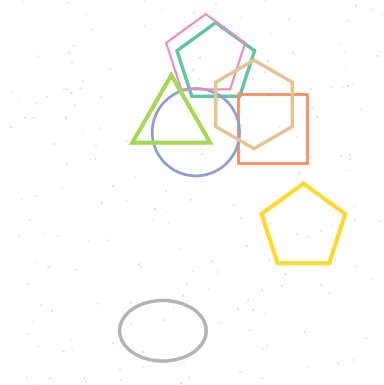[{"shape": "pentagon", "thickness": 2.5, "radius": 0.53, "center": [0.56, 0.835]}, {"shape": "square", "thickness": 2, "radius": 0.44, "center": [0.708, 0.666]}, {"shape": "circle", "thickness": 2, "radius": 0.57, "center": [0.509, 0.657]}, {"shape": "pentagon", "thickness": 1.5, "radius": 0.54, "center": [0.534, 0.855]}, {"shape": "triangle", "thickness": 3, "radius": 0.58, "center": [0.445, 0.688]}, {"shape": "pentagon", "thickness": 3, "radius": 0.57, "center": [0.788, 0.409]}, {"shape": "hexagon", "thickness": 2.5, "radius": 0.57, "center": [0.66, 0.729]}, {"shape": "oval", "thickness": 2.5, "radius": 0.56, "center": [0.423, 0.141]}]